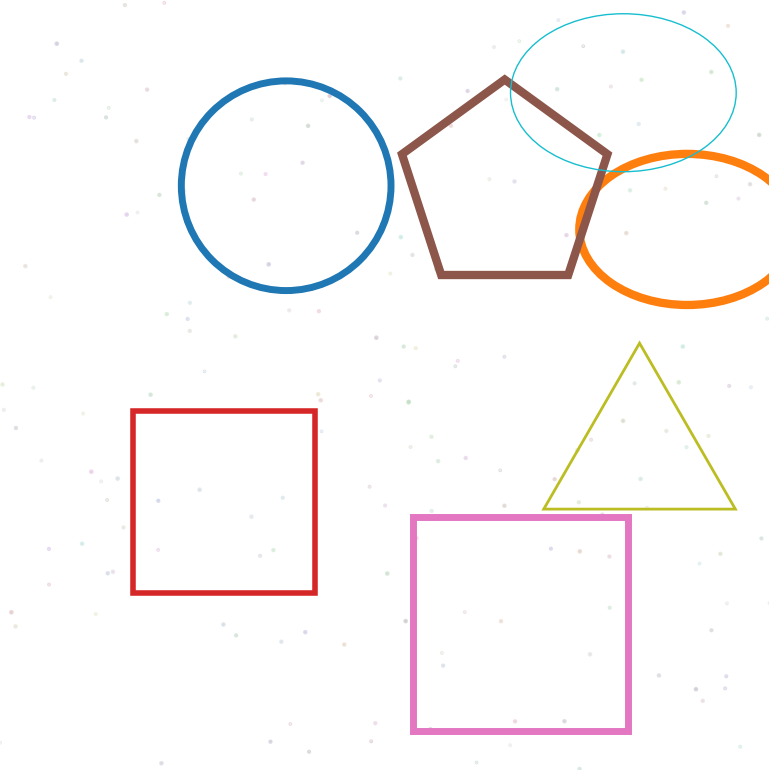[{"shape": "circle", "thickness": 2.5, "radius": 0.68, "center": [0.372, 0.759]}, {"shape": "oval", "thickness": 3, "radius": 0.7, "center": [0.892, 0.702]}, {"shape": "square", "thickness": 2, "radius": 0.59, "center": [0.291, 0.348]}, {"shape": "pentagon", "thickness": 3, "radius": 0.7, "center": [0.655, 0.756]}, {"shape": "square", "thickness": 2.5, "radius": 0.7, "center": [0.676, 0.19]}, {"shape": "triangle", "thickness": 1, "radius": 0.72, "center": [0.831, 0.411]}, {"shape": "oval", "thickness": 0.5, "radius": 0.73, "center": [0.81, 0.88]}]